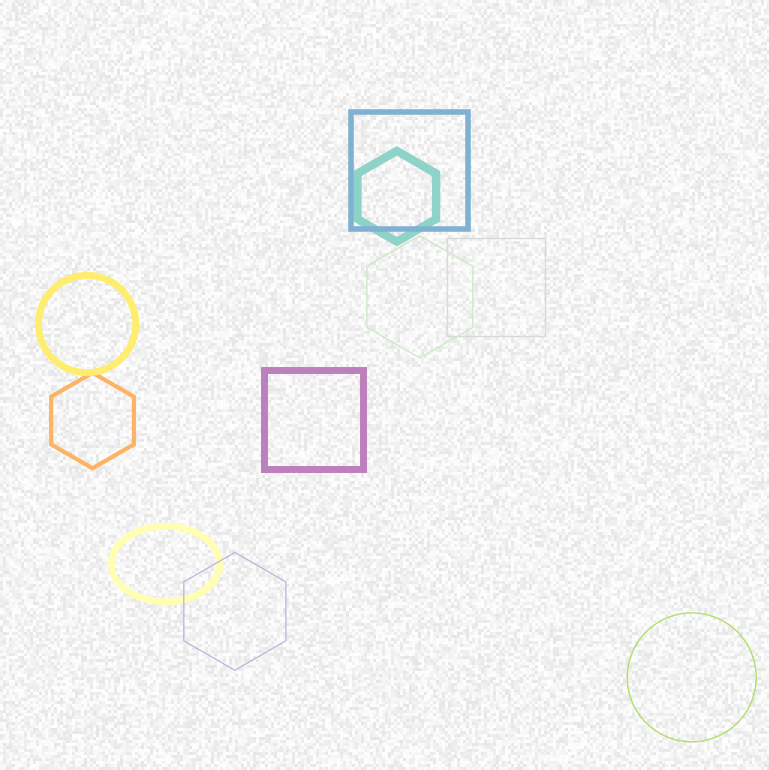[{"shape": "hexagon", "thickness": 3, "radius": 0.29, "center": [0.515, 0.745]}, {"shape": "oval", "thickness": 2.5, "radius": 0.35, "center": [0.215, 0.268]}, {"shape": "hexagon", "thickness": 0.5, "radius": 0.38, "center": [0.305, 0.206]}, {"shape": "square", "thickness": 2, "radius": 0.38, "center": [0.532, 0.778]}, {"shape": "hexagon", "thickness": 1.5, "radius": 0.31, "center": [0.12, 0.454]}, {"shape": "circle", "thickness": 0.5, "radius": 0.42, "center": [0.898, 0.12]}, {"shape": "square", "thickness": 0.5, "radius": 0.32, "center": [0.645, 0.628]}, {"shape": "square", "thickness": 2.5, "radius": 0.32, "center": [0.407, 0.455]}, {"shape": "hexagon", "thickness": 0.5, "radius": 0.4, "center": [0.545, 0.615]}, {"shape": "circle", "thickness": 2.5, "radius": 0.32, "center": [0.113, 0.579]}]